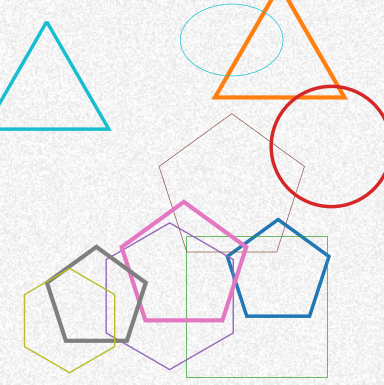[{"shape": "pentagon", "thickness": 2.5, "radius": 0.69, "center": [0.722, 0.291]}, {"shape": "triangle", "thickness": 3, "radius": 0.97, "center": [0.727, 0.844]}, {"shape": "square", "thickness": 0.5, "radius": 0.92, "center": [0.666, 0.203]}, {"shape": "circle", "thickness": 2.5, "radius": 0.78, "center": [0.86, 0.619]}, {"shape": "hexagon", "thickness": 1, "radius": 0.95, "center": [0.441, 0.231]}, {"shape": "pentagon", "thickness": 0.5, "radius": 0.99, "center": [0.602, 0.506]}, {"shape": "pentagon", "thickness": 3, "radius": 0.85, "center": [0.478, 0.306]}, {"shape": "pentagon", "thickness": 3, "radius": 0.67, "center": [0.25, 0.224]}, {"shape": "hexagon", "thickness": 1, "radius": 0.68, "center": [0.181, 0.167]}, {"shape": "oval", "thickness": 0.5, "radius": 0.67, "center": [0.602, 0.896]}, {"shape": "triangle", "thickness": 2.5, "radius": 0.93, "center": [0.121, 0.758]}]